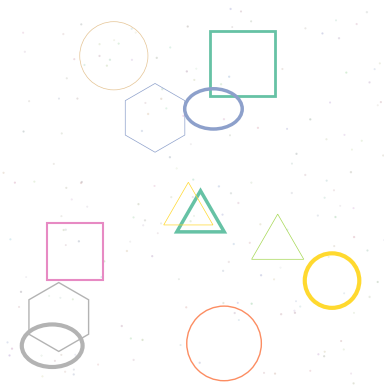[{"shape": "triangle", "thickness": 2.5, "radius": 0.36, "center": [0.521, 0.433]}, {"shape": "square", "thickness": 2, "radius": 0.42, "center": [0.629, 0.836]}, {"shape": "circle", "thickness": 1, "radius": 0.48, "center": [0.582, 0.108]}, {"shape": "oval", "thickness": 2.5, "radius": 0.37, "center": [0.554, 0.717]}, {"shape": "hexagon", "thickness": 0.5, "radius": 0.45, "center": [0.403, 0.694]}, {"shape": "square", "thickness": 1.5, "radius": 0.37, "center": [0.195, 0.347]}, {"shape": "triangle", "thickness": 0.5, "radius": 0.39, "center": [0.721, 0.366]}, {"shape": "triangle", "thickness": 0.5, "radius": 0.37, "center": [0.489, 0.453]}, {"shape": "circle", "thickness": 3, "radius": 0.35, "center": [0.862, 0.271]}, {"shape": "circle", "thickness": 0.5, "radius": 0.44, "center": [0.296, 0.855]}, {"shape": "oval", "thickness": 3, "radius": 0.39, "center": [0.136, 0.102]}, {"shape": "hexagon", "thickness": 1, "radius": 0.45, "center": [0.153, 0.177]}]